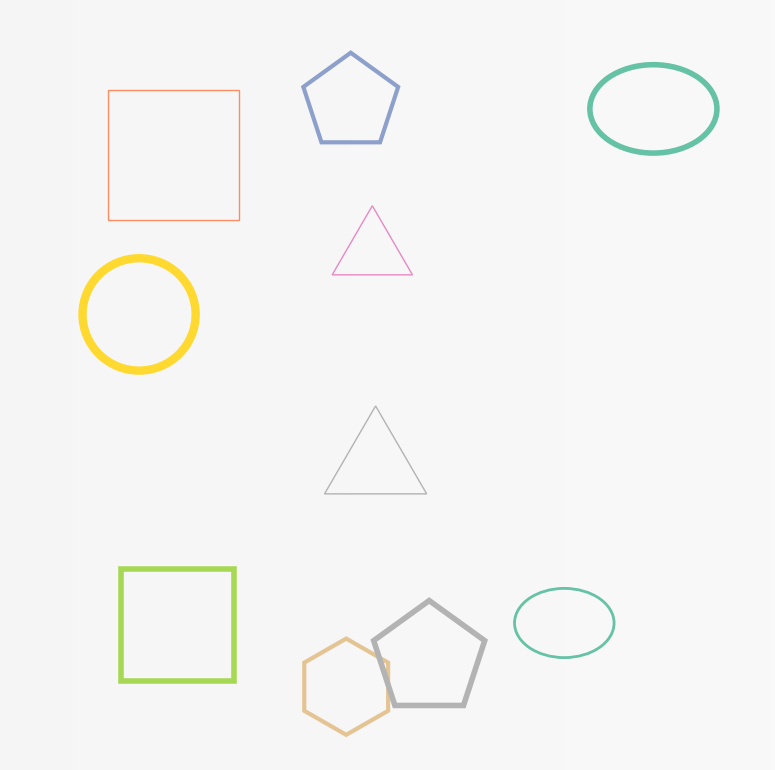[{"shape": "oval", "thickness": 1, "radius": 0.32, "center": [0.728, 0.191]}, {"shape": "oval", "thickness": 2, "radius": 0.41, "center": [0.843, 0.859]}, {"shape": "square", "thickness": 0.5, "radius": 0.42, "center": [0.224, 0.798]}, {"shape": "pentagon", "thickness": 1.5, "radius": 0.32, "center": [0.453, 0.867]}, {"shape": "triangle", "thickness": 0.5, "radius": 0.3, "center": [0.48, 0.673]}, {"shape": "square", "thickness": 2, "radius": 0.37, "center": [0.229, 0.188]}, {"shape": "circle", "thickness": 3, "radius": 0.36, "center": [0.179, 0.592]}, {"shape": "hexagon", "thickness": 1.5, "radius": 0.31, "center": [0.447, 0.108]}, {"shape": "triangle", "thickness": 0.5, "radius": 0.38, "center": [0.485, 0.397]}, {"shape": "pentagon", "thickness": 2, "radius": 0.38, "center": [0.554, 0.145]}]